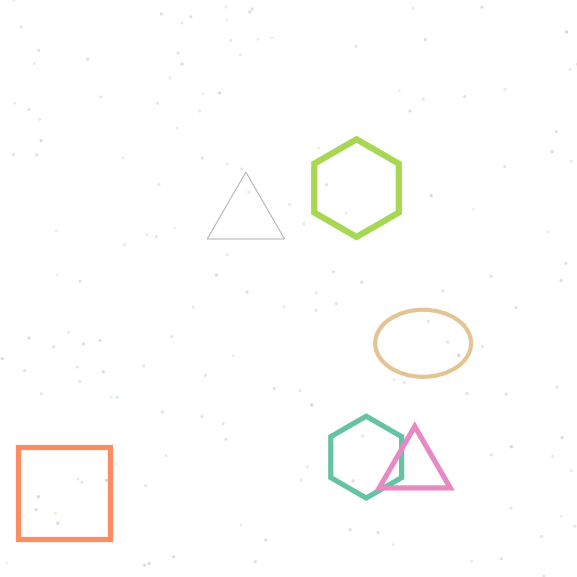[{"shape": "hexagon", "thickness": 2.5, "radius": 0.35, "center": [0.634, 0.208]}, {"shape": "square", "thickness": 2.5, "radius": 0.4, "center": [0.111, 0.145]}, {"shape": "triangle", "thickness": 2.5, "radius": 0.36, "center": [0.718, 0.19]}, {"shape": "hexagon", "thickness": 3, "radius": 0.42, "center": [0.617, 0.673]}, {"shape": "oval", "thickness": 2, "radius": 0.41, "center": [0.733, 0.405]}, {"shape": "triangle", "thickness": 0.5, "radius": 0.39, "center": [0.426, 0.624]}]